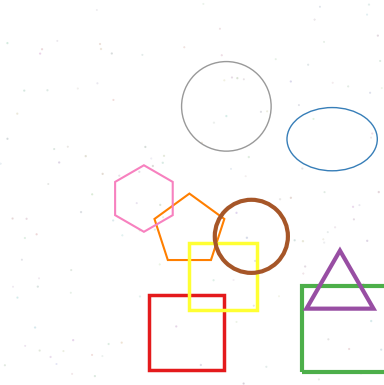[{"shape": "square", "thickness": 2.5, "radius": 0.49, "center": [0.484, 0.137]}, {"shape": "oval", "thickness": 1, "radius": 0.59, "center": [0.863, 0.638]}, {"shape": "square", "thickness": 3, "radius": 0.56, "center": [0.896, 0.145]}, {"shape": "triangle", "thickness": 3, "radius": 0.5, "center": [0.883, 0.249]}, {"shape": "pentagon", "thickness": 1.5, "radius": 0.48, "center": [0.492, 0.402]}, {"shape": "square", "thickness": 2.5, "radius": 0.44, "center": [0.579, 0.282]}, {"shape": "circle", "thickness": 3, "radius": 0.47, "center": [0.653, 0.386]}, {"shape": "hexagon", "thickness": 1.5, "radius": 0.43, "center": [0.374, 0.484]}, {"shape": "circle", "thickness": 1, "radius": 0.58, "center": [0.588, 0.724]}]